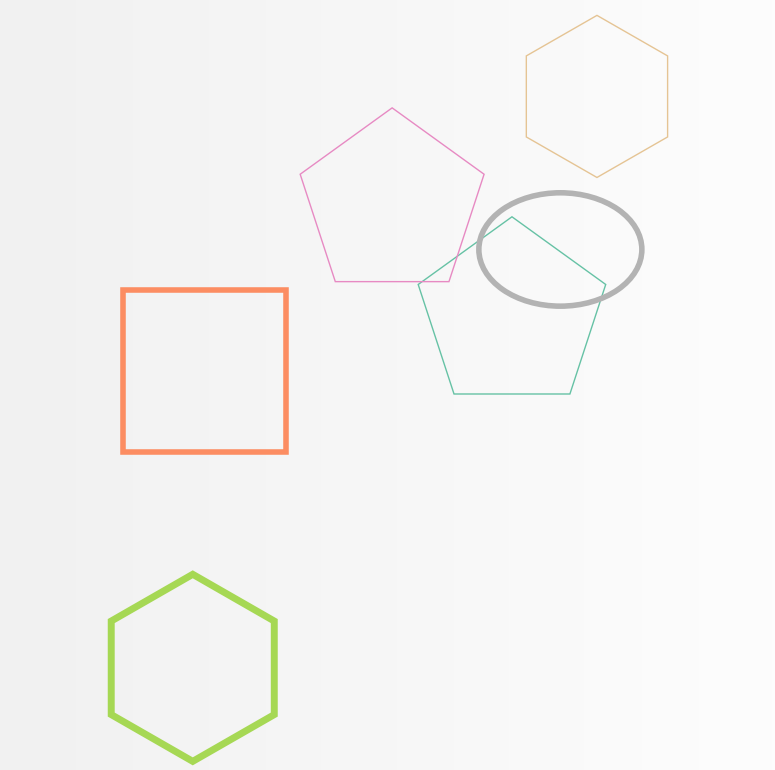[{"shape": "pentagon", "thickness": 0.5, "radius": 0.64, "center": [0.661, 0.591]}, {"shape": "square", "thickness": 2, "radius": 0.52, "center": [0.264, 0.518]}, {"shape": "pentagon", "thickness": 0.5, "radius": 0.62, "center": [0.506, 0.735]}, {"shape": "hexagon", "thickness": 2.5, "radius": 0.61, "center": [0.249, 0.133]}, {"shape": "hexagon", "thickness": 0.5, "radius": 0.53, "center": [0.77, 0.875]}, {"shape": "oval", "thickness": 2, "radius": 0.53, "center": [0.723, 0.676]}]